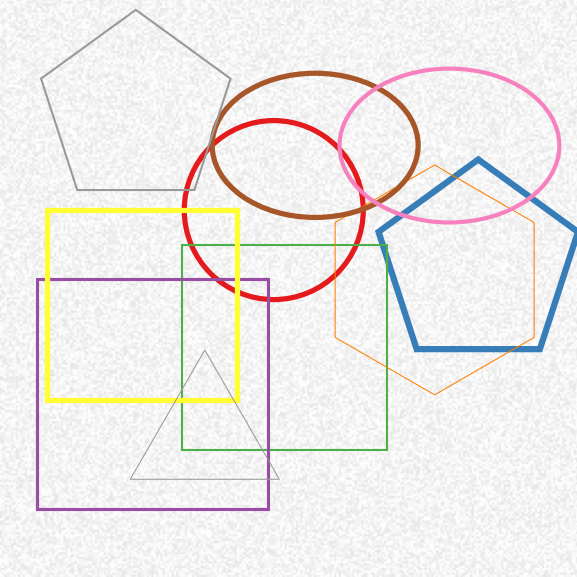[{"shape": "circle", "thickness": 2.5, "radius": 0.77, "center": [0.474, 0.635]}, {"shape": "pentagon", "thickness": 3, "radius": 0.91, "center": [0.828, 0.541]}, {"shape": "square", "thickness": 1, "radius": 0.89, "center": [0.492, 0.397]}, {"shape": "square", "thickness": 1.5, "radius": 1.0, "center": [0.264, 0.317]}, {"shape": "hexagon", "thickness": 0.5, "radius": 0.99, "center": [0.753, 0.514]}, {"shape": "square", "thickness": 2.5, "radius": 0.82, "center": [0.246, 0.471]}, {"shape": "oval", "thickness": 2.5, "radius": 0.89, "center": [0.546, 0.747]}, {"shape": "oval", "thickness": 2, "radius": 0.95, "center": [0.778, 0.747]}, {"shape": "pentagon", "thickness": 1, "radius": 0.86, "center": [0.235, 0.81]}, {"shape": "triangle", "thickness": 0.5, "radius": 0.75, "center": [0.355, 0.244]}]